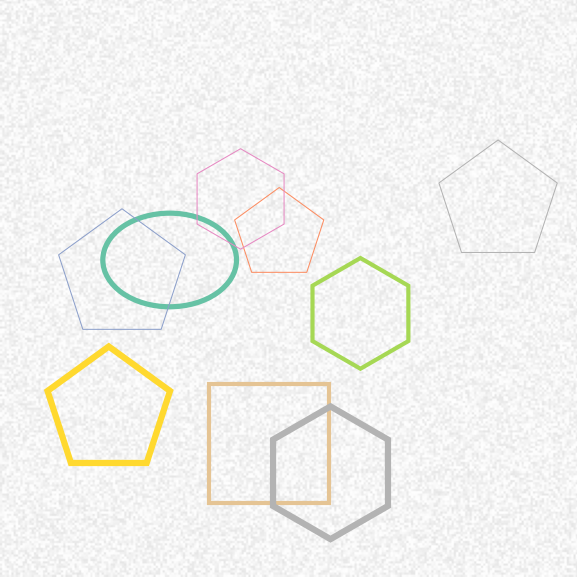[{"shape": "oval", "thickness": 2.5, "radius": 0.58, "center": [0.294, 0.549]}, {"shape": "pentagon", "thickness": 0.5, "radius": 0.41, "center": [0.483, 0.593]}, {"shape": "pentagon", "thickness": 0.5, "radius": 0.58, "center": [0.211, 0.522]}, {"shape": "hexagon", "thickness": 0.5, "radius": 0.43, "center": [0.417, 0.655]}, {"shape": "hexagon", "thickness": 2, "radius": 0.48, "center": [0.624, 0.456]}, {"shape": "pentagon", "thickness": 3, "radius": 0.56, "center": [0.188, 0.288]}, {"shape": "square", "thickness": 2, "radius": 0.52, "center": [0.465, 0.231]}, {"shape": "pentagon", "thickness": 0.5, "radius": 0.54, "center": [0.862, 0.649]}, {"shape": "hexagon", "thickness": 3, "radius": 0.57, "center": [0.572, 0.18]}]